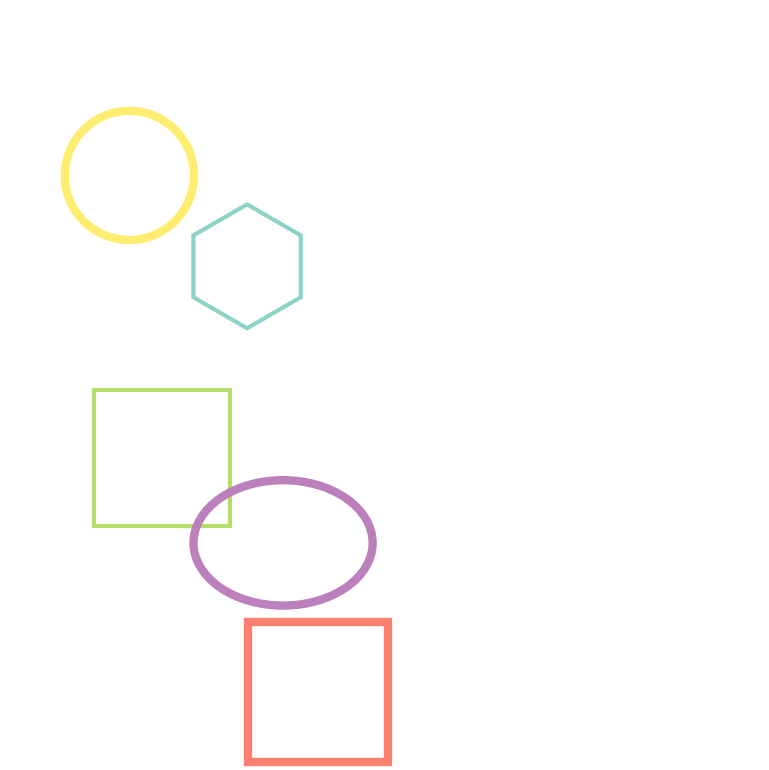[{"shape": "hexagon", "thickness": 1.5, "radius": 0.4, "center": [0.321, 0.654]}, {"shape": "square", "thickness": 3, "radius": 0.45, "center": [0.413, 0.101]}, {"shape": "square", "thickness": 1.5, "radius": 0.44, "center": [0.21, 0.405]}, {"shape": "oval", "thickness": 3, "radius": 0.58, "center": [0.368, 0.295]}, {"shape": "circle", "thickness": 3, "radius": 0.42, "center": [0.168, 0.772]}]